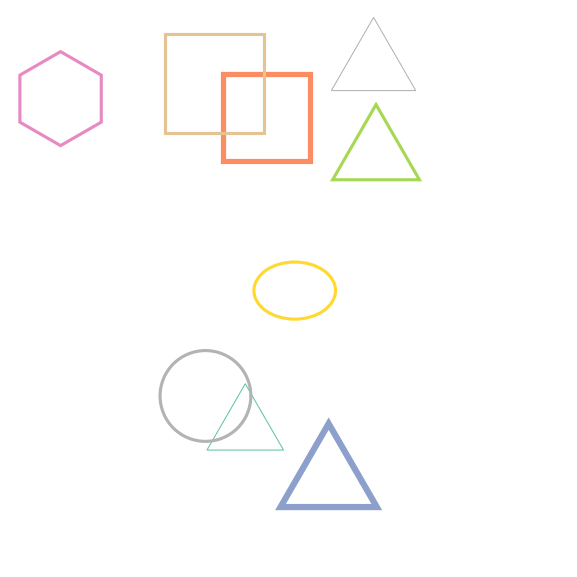[{"shape": "triangle", "thickness": 0.5, "radius": 0.38, "center": [0.425, 0.258]}, {"shape": "square", "thickness": 2.5, "radius": 0.37, "center": [0.461, 0.796]}, {"shape": "triangle", "thickness": 3, "radius": 0.48, "center": [0.569, 0.169]}, {"shape": "hexagon", "thickness": 1.5, "radius": 0.41, "center": [0.105, 0.828]}, {"shape": "triangle", "thickness": 1.5, "radius": 0.43, "center": [0.651, 0.731]}, {"shape": "oval", "thickness": 1.5, "radius": 0.35, "center": [0.51, 0.496]}, {"shape": "square", "thickness": 1.5, "radius": 0.43, "center": [0.371, 0.855]}, {"shape": "triangle", "thickness": 0.5, "radius": 0.42, "center": [0.647, 0.885]}, {"shape": "circle", "thickness": 1.5, "radius": 0.39, "center": [0.356, 0.313]}]